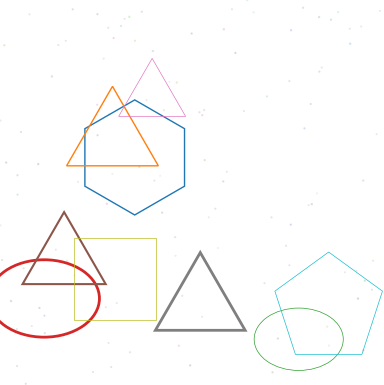[{"shape": "hexagon", "thickness": 1, "radius": 0.75, "center": [0.35, 0.591]}, {"shape": "triangle", "thickness": 1, "radius": 0.69, "center": [0.292, 0.638]}, {"shape": "oval", "thickness": 0.5, "radius": 0.58, "center": [0.776, 0.119]}, {"shape": "oval", "thickness": 2, "radius": 0.72, "center": [0.115, 0.225]}, {"shape": "triangle", "thickness": 1.5, "radius": 0.62, "center": [0.167, 0.324]}, {"shape": "triangle", "thickness": 0.5, "radius": 0.5, "center": [0.395, 0.748]}, {"shape": "triangle", "thickness": 2, "radius": 0.67, "center": [0.52, 0.209]}, {"shape": "square", "thickness": 0.5, "radius": 0.53, "center": [0.298, 0.275]}, {"shape": "pentagon", "thickness": 0.5, "radius": 0.73, "center": [0.854, 0.198]}]